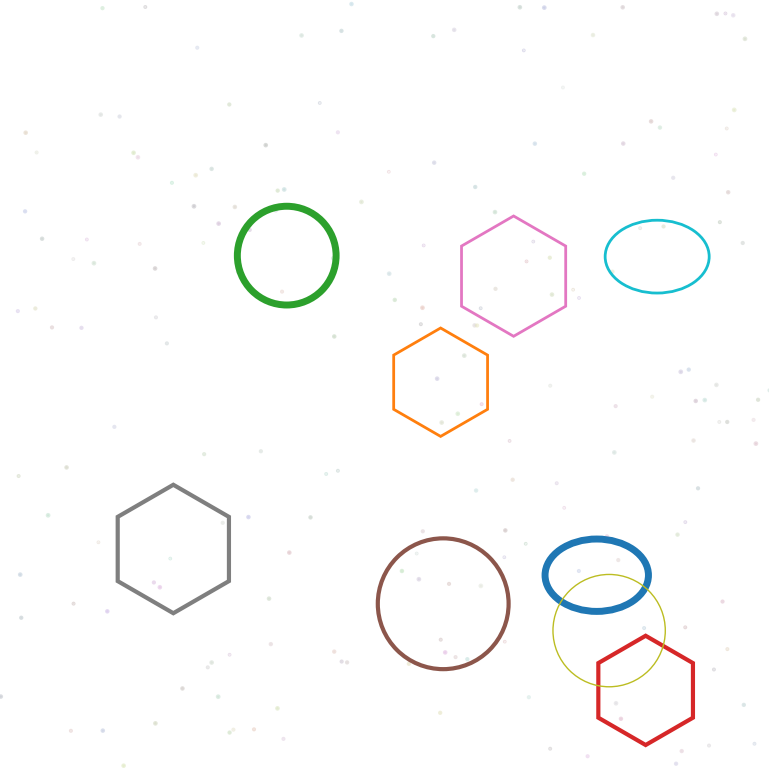[{"shape": "oval", "thickness": 2.5, "radius": 0.34, "center": [0.775, 0.253]}, {"shape": "hexagon", "thickness": 1, "radius": 0.35, "center": [0.572, 0.504]}, {"shape": "circle", "thickness": 2.5, "radius": 0.32, "center": [0.372, 0.668]}, {"shape": "hexagon", "thickness": 1.5, "radius": 0.35, "center": [0.839, 0.103]}, {"shape": "circle", "thickness": 1.5, "radius": 0.42, "center": [0.576, 0.216]}, {"shape": "hexagon", "thickness": 1, "radius": 0.39, "center": [0.667, 0.641]}, {"shape": "hexagon", "thickness": 1.5, "radius": 0.42, "center": [0.225, 0.287]}, {"shape": "circle", "thickness": 0.5, "radius": 0.36, "center": [0.791, 0.181]}, {"shape": "oval", "thickness": 1, "radius": 0.34, "center": [0.853, 0.667]}]